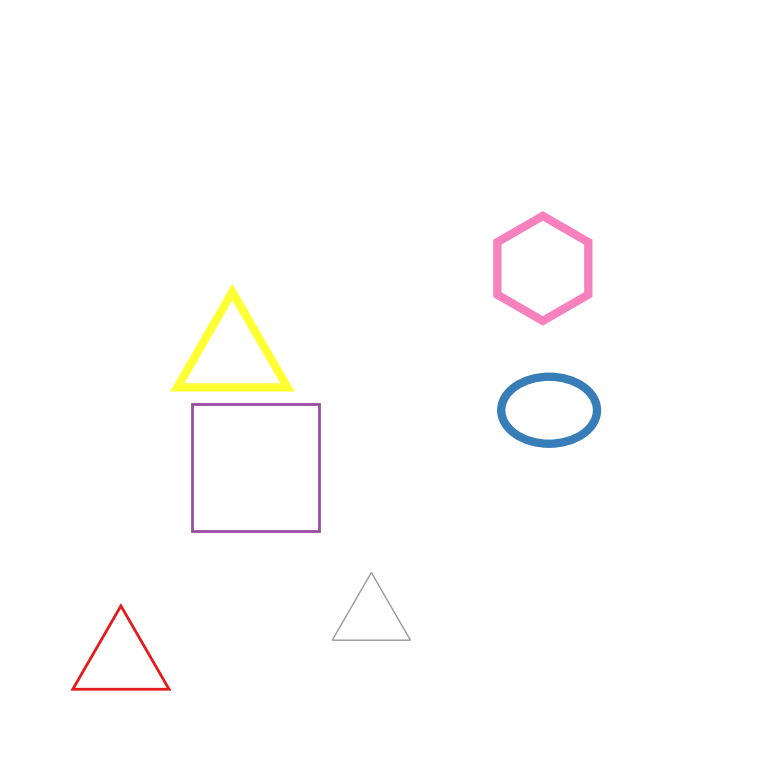[{"shape": "triangle", "thickness": 1, "radius": 0.36, "center": [0.157, 0.141]}, {"shape": "oval", "thickness": 3, "radius": 0.31, "center": [0.713, 0.467]}, {"shape": "square", "thickness": 1, "radius": 0.41, "center": [0.332, 0.393]}, {"shape": "triangle", "thickness": 3, "radius": 0.41, "center": [0.302, 0.538]}, {"shape": "hexagon", "thickness": 3, "radius": 0.34, "center": [0.705, 0.651]}, {"shape": "triangle", "thickness": 0.5, "radius": 0.29, "center": [0.482, 0.198]}]